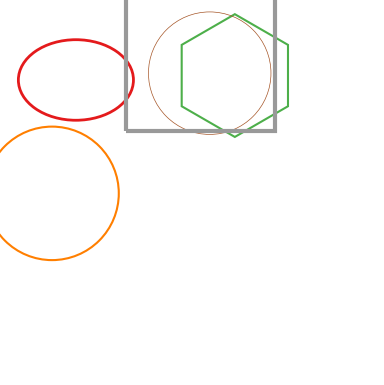[{"shape": "oval", "thickness": 2, "radius": 0.75, "center": [0.197, 0.792]}, {"shape": "hexagon", "thickness": 1.5, "radius": 0.8, "center": [0.61, 0.804]}, {"shape": "circle", "thickness": 1.5, "radius": 0.87, "center": [0.135, 0.498]}, {"shape": "circle", "thickness": 0.5, "radius": 0.8, "center": [0.545, 0.81]}, {"shape": "square", "thickness": 3, "radius": 0.97, "center": [0.521, 0.853]}]